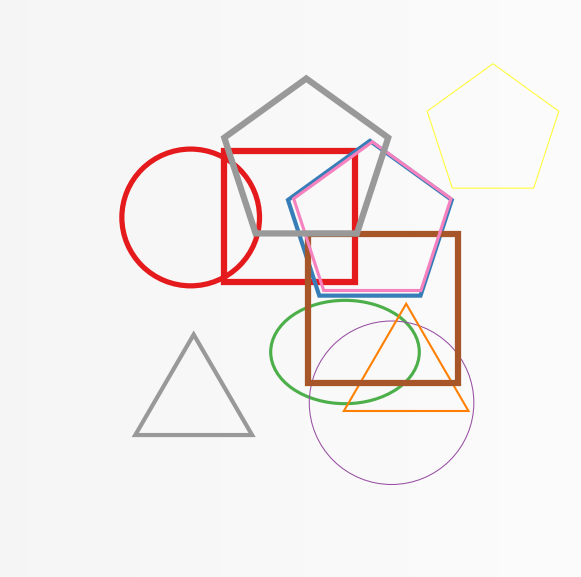[{"shape": "square", "thickness": 3, "radius": 0.57, "center": [0.498, 0.625]}, {"shape": "circle", "thickness": 2.5, "radius": 0.59, "center": [0.328, 0.623]}, {"shape": "pentagon", "thickness": 2, "radius": 0.74, "center": [0.636, 0.607]}, {"shape": "oval", "thickness": 1.5, "radius": 0.64, "center": [0.594, 0.39]}, {"shape": "circle", "thickness": 0.5, "radius": 0.71, "center": [0.674, 0.302]}, {"shape": "triangle", "thickness": 1, "radius": 0.62, "center": [0.699, 0.349]}, {"shape": "pentagon", "thickness": 0.5, "radius": 0.6, "center": [0.848, 0.77]}, {"shape": "square", "thickness": 3, "radius": 0.65, "center": [0.659, 0.465]}, {"shape": "pentagon", "thickness": 1.5, "radius": 0.71, "center": [0.641, 0.611]}, {"shape": "triangle", "thickness": 2, "radius": 0.58, "center": [0.333, 0.304]}, {"shape": "pentagon", "thickness": 3, "radius": 0.74, "center": [0.527, 0.715]}]